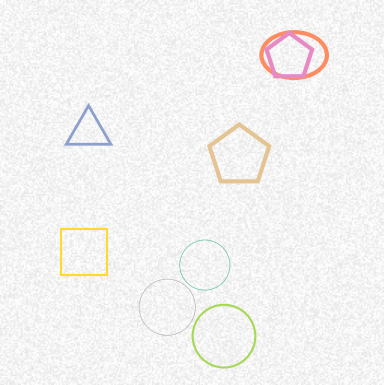[{"shape": "circle", "thickness": 0.5, "radius": 0.33, "center": [0.532, 0.312]}, {"shape": "oval", "thickness": 3, "radius": 0.43, "center": [0.764, 0.857]}, {"shape": "triangle", "thickness": 2, "radius": 0.33, "center": [0.23, 0.659]}, {"shape": "pentagon", "thickness": 3, "radius": 0.31, "center": [0.751, 0.852]}, {"shape": "circle", "thickness": 1.5, "radius": 0.41, "center": [0.582, 0.127]}, {"shape": "square", "thickness": 1.5, "radius": 0.3, "center": [0.217, 0.345]}, {"shape": "pentagon", "thickness": 3, "radius": 0.41, "center": [0.622, 0.595]}, {"shape": "circle", "thickness": 0.5, "radius": 0.36, "center": [0.434, 0.202]}]